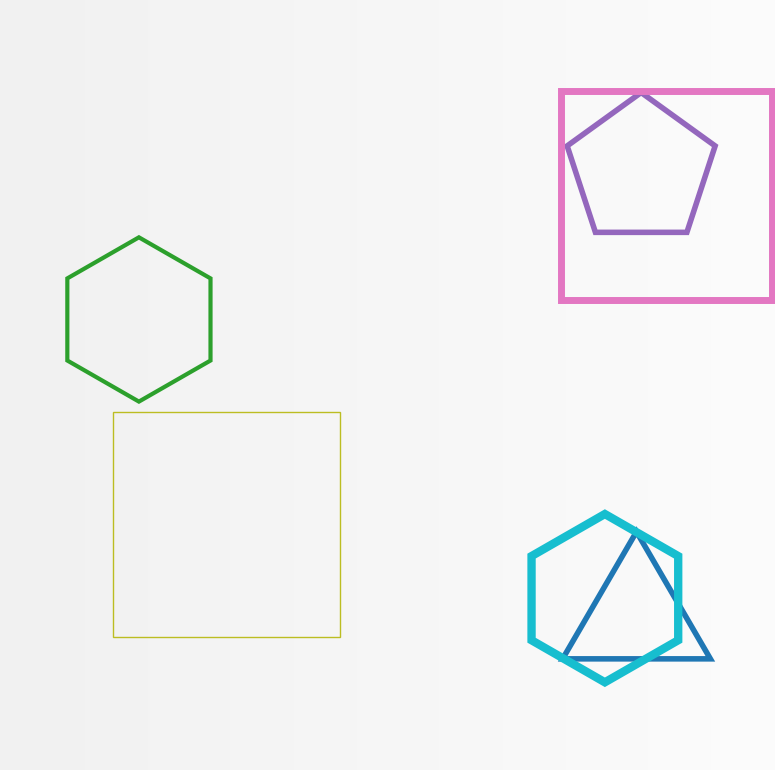[{"shape": "triangle", "thickness": 2, "radius": 0.55, "center": [0.821, 0.199]}, {"shape": "hexagon", "thickness": 1.5, "radius": 0.53, "center": [0.179, 0.585]}, {"shape": "pentagon", "thickness": 2, "radius": 0.5, "center": [0.827, 0.779]}, {"shape": "square", "thickness": 2.5, "radius": 0.68, "center": [0.86, 0.746]}, {"shape": "square", "thickness": 0.5, "radius": 0.73, "center": [0.292, 0.319]}, {"shape": "hexagon", "thickness": 3, "radius": 0.55, "center": [0.78, 0.223]}]